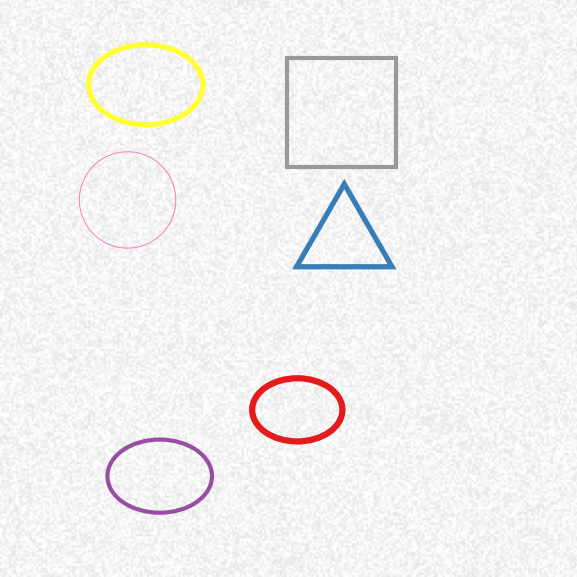[{"shape": "oval", "thickness": 3, "radius": 0.39, "center": [0.515, 0.289]}, {"shape": "triangle", "thickness": 2.5, "radius": 0.48, "center": [0.596, 0.585]}, {"shape": "oval", "thickness": 2, "radius": 0.45, "center": [0.277, 0.175]}, {"shape": "oval", "thickness": 2.5, "radius": 0.49, "center": [0.252, 0.852]}, {"shape": "circle", "thickness": 0.5, "radius": 0.42, "center": [0.221, 0.653]}, {"shape": "square", "thickness": 2, "radius": 0.47, "center": [0.591, 0.805]}]